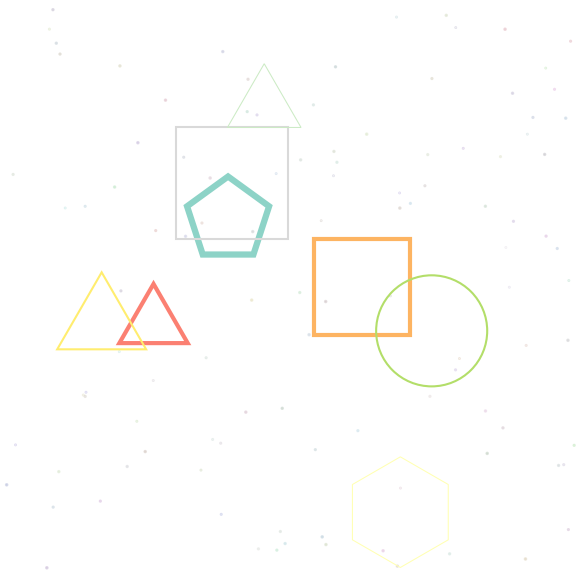[{"shape": "pentagon", "thickness": 3, "radius": 0.37, "center": [0.395, 0.619]}, {"shape": "hexagon", "thickness": 0.5, "radius": 0.48, "center": [0.693, 0.112]}, {"shape": "triangle", "thickness": 2, "radius": 0.34, "center": [0.266, 0.439]}, {"shape": "square", "thickness": 2, "radius": 0.42, "center": [0.628, 0.502]}, {"shape": "circle", "thickness": 1, "radius": 0.48, "center": [0.747, 0.426]}, {"shape": "square", "thickness": 1, "radius": 0.48, "center": [0.402, 0.682]}, {"shape": "triangle", "thickness": 0.5, "radius": 0.37, "center": [0.458, 0.815]}, {"shape": "triangle", "thickness": 1, "radius": 0.44, "center": [0.176, 0.439]}]